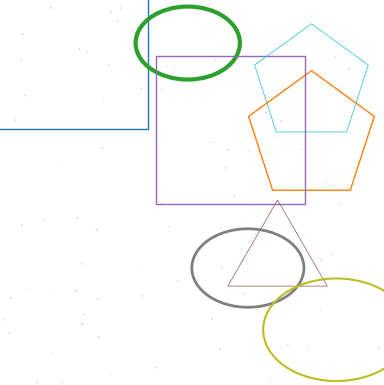[{"shape": "square", "thickness": 1, "radius": 0.99, "center": [0.186, 0.862]}, {"shape": "pentagon", "thickness": 1, "radius": 0.86, "center": [0.809, 0.645]}, {"shape": "oval", "thickness": 3, "radius": 0.68, "center": [0.488, 0.888]}, {"shape": "square", "thickness": 1, "radius": 0.96, "center": [0.598, 0.663]}, {"shape": "triangle", "thickness": 0.5, "radius": 0.75, "center": [0.721, 0.331]}, {"shape": "oval", "thickness": 2, "radius": 0.73, "center": [0.644, 0.304]}, {"shape": "oval", "thickness": 1.5, "radius": 0.95, "center": [0.874, 0.144]}, {"shape": "pentagon", "thickness": 0.5, "radius": 0.78, "center": [0.809, 0.783]}]